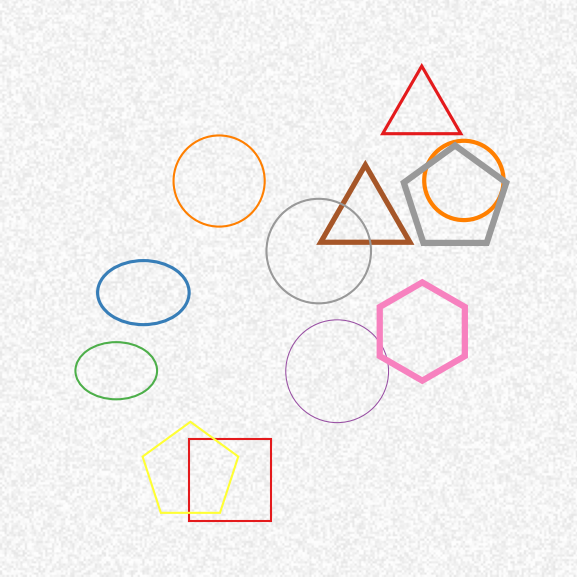[{"shape": "triangle", "thickness": 1.5, "radius": 0.39, "center": [0.73, 0.807]}, {"shape": "square", "thickness": 1, "radius": 0.35, "center": [0.399, 0.168]}, {"shape": "oval", "thickness": 1.5, "radius": 0.4, "center": [0.248, 0.492]}, {"shape": "oval", "thickness": 1, "radius": 0.35, "center": [0.201, 0.357]}, {"shape": "circle", "thickness": 0.5, "radius": 0.45, "center": [0.584, 0.356]}, {"shape": "circle", "thickness": 2, "radius": 0.34, "center": [0.803, 0.687]}, {"shape": "circle", "thickness": 1, "radius": 0.39, "center": [0.379, 0.686]}, {"shape": "pentagon", "thickness": 1, "radius": 0.44, "center": [0.33, 0.182]}, {"shape": "triangle", "thickness": 2.5, "radius": 0.45, "center": [0.633, 0.624]}, {"shape": "hexagon", "thickness": 3, "radius": 0.43, "center": [0.731, 0.425]}, {"shape": "pentagon", "thickness": 3, "radius": 0.47, "center": [0.788, 0.654]}, {"shape": "circle", "thickness": 1, "radius": 0.45, "center": [0.552, 0.564]}]